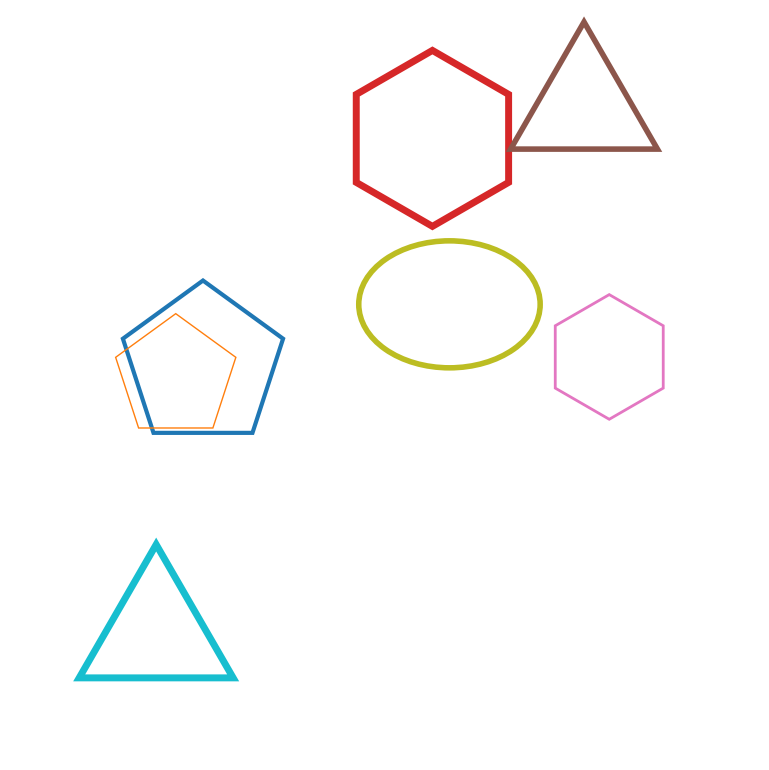[{"shape": "pentagon", "thickness": 1.5, "radius": 0.55, "center": [0.264, 0.526]}, {"shape": "pentagon", "thickness": 0.5, "radius": 0.41, "center": [0.228, 0.511]}, {"shape": "hexagon", "thickness": 2.5, "radius": 0.57, "center": [0.562, 0.82]}, {"shape": "triangle", "thickness": 2, "radius": 0.55, "center": [0.758, 0.861]}, {"shape": "hexagon", "thickness": 1, "radius": 0.4, "center": [0.791, 0.536]}, {"shape": "oval", "thickness": 2, "radius": 0.59, "center": [0.584, 0.605]}, {"shape": "triangle", "thickness": 2.5, "radius": 0.58, "center": [0.203, 0.177]}]